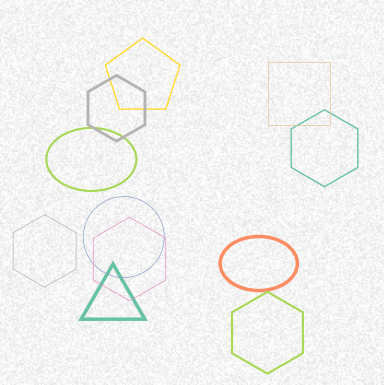[{"shape": "hexagon", "thickness": 1, "radius": 0.5, "center": [0.843, 0.615]}, {"shape": "triangle", "thickness": 2.5, "radius": 0.48, "center": [0.294, 0.219]}, {"shape": "oval", "thickness": 2.5, "radius": 0.5, "center": [0.672, 0.316]}, {"shape": "circle", "thickness": 0.5, "radius": 0.53, "center": [0.322, 0.384]}, {"shape": "hexagon", "thickness": 0.5, "radius": 0.54, "center": [0.336, 0.327]}, {"shape": "oval", "thickness": 1.5, "radius": 0.58, "center": [0.237, 0.586]}, {"shape": "hexagon", "thickness": 1.5, "radius": 0.53, "center": [0.695, 0.136]}, {"shape": "pentagon", "thickness": 1, "radius": 0.51, "center": [0.371, 0.799]}, {"shape": "square", "thickness": 0.5, "radius": 0.41, "center": [0.777, 0.757]}, {"shape": "hexagon", "thickness": 2, "radius": 0.43, "center": [0.303, 0.719]}, {"shape": "hexagon", "thickness": 0.5, "radius": 0.47, "center": [0.116, 0.348]}]